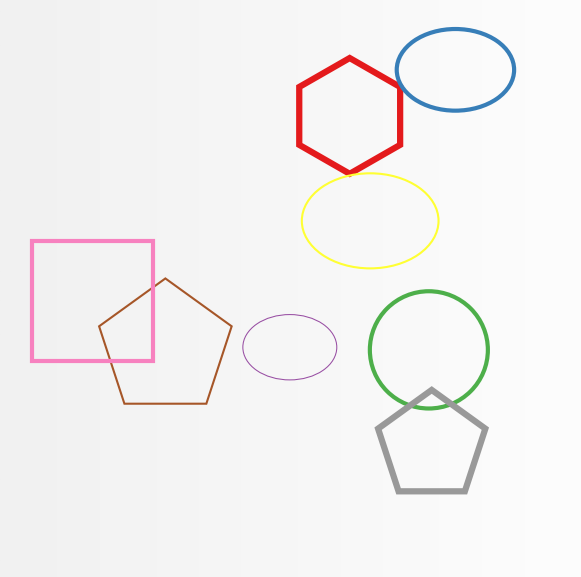[{"shape": "hexagon", "thickness": 3, "radius": 0.5, "center": [0.602, 0.798]}, {"shape": "oval", "thickness": 2, "radius": 0.5, "center": [0.784, 0.878]}, {"shape": "circle", "thickness": 2, "radius": 0.51, "center": [0.738, 0.393]}, {"shape": "oval", "thickness": 0.5, "radius": 0.4, "center": [0.499, 0.398]}, {"shape": "oval", "thickness": 1, "radius": 0.59, "center": [0.637, 0.617]}, {"shape": "pentagon", "thickness": 1, "radius": 0.6, "center": [0.285, 0.397]}, {"shape": "square", "thickness": 2, "radius": 0.52, "center": [0.16, 0.479]}, {"shape": "pentagon", "thickness": 3, "radius": 0.49, "center": [0.743, 0.227]}]